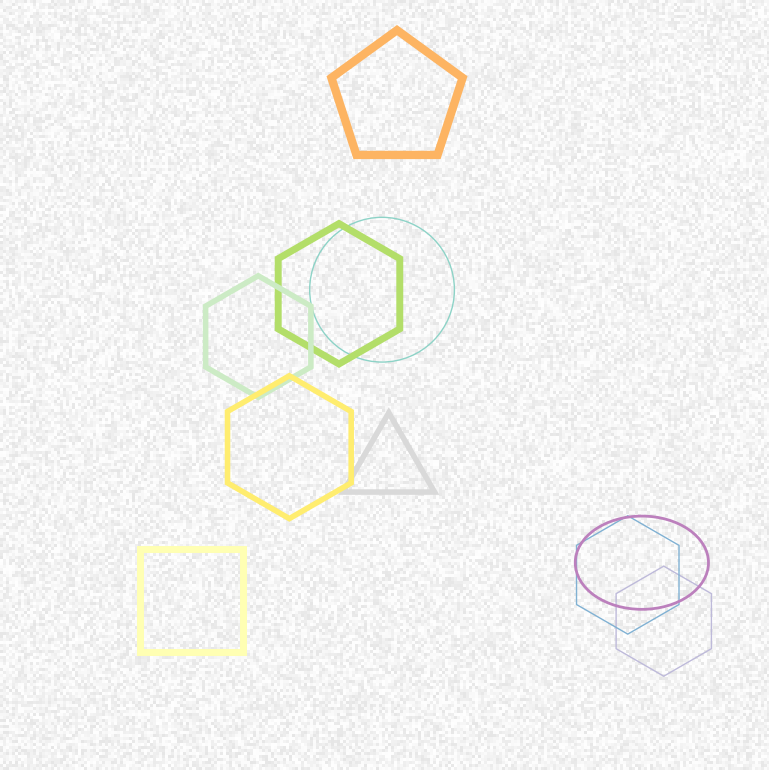[{"shape": "circle", "thickness": 0.5, "radius": 0.47, "center": [0.496, 0.624]}, {"shape": "square", "thickness": 2.5, "radius": 0.34, "center": [0.249, 0.22]}, {"shape": "hexagon", "thickness": 0.5, "radius": 0.36, "center": [0.862, 0.193]}, {"shape": "hexagon", "thickness": 0.5, "radius": 0.38, "center": [0.815, 0.253]}, {"shape": "pentagon", "thickness": 3, "radius": 0.45, "center": [0.516, 0.871]}, {"shape": "hexagon", "thickness": 2.5, "radius": 0.46, "center": [0.44, 0.618]}, {"shape": "triangle", "thickness": 2, "radius": 0.34, "center": [0.505, 0.395]}, {"shape": "oval", "thickness": 1, "radius": 0.43, "center": [0.834, 0.269]}, {"shape": "hexagon", "thickness": 2, "radius": 0.39, "center": [0.335, 0.563]}, {"shape": "hexagon", "thickness": 2, "radius": 0.46, "center": [0.376, 0.419]}]